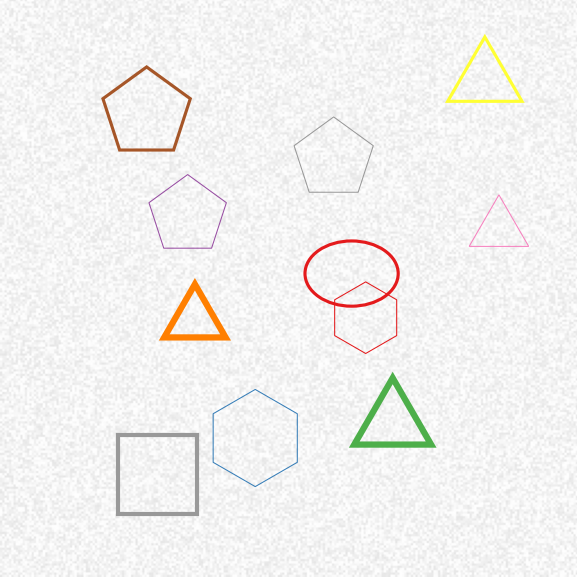[{"shape": "oval", "thickness": 1.5, "radius": 0.4, "center": [0.609, 0.525]}, {"shape": "hexagon", "thickness": 0.5, "radius": 0.31, "center": [0.633, 0.449]}, {"shape": "hexagon", "thickness": 0.5, "radius": 0.42, "center": [0.442, 0.241]}, {"shape": "triangle", "thickness": 3, "radius": 0.38, "center": [0.68, 0.268]}, {"shape": "pentagon", "thickness": 0.5, "radius": 0.35, "center": [0.325, 0.626]}, {"shape": "triangle", "thickness": 3, "radius": 0.31, "center": [0.337, 0.446]}, {"shape": "triangle", "thickness": 1.5, "radius": 0.37, "center": [0.84, 0.861]}, {"shape": "pentagon", "thickness": 1.5, "radius": 0.4, "center": [0.254, 0.804]}, {"shape": "triangle", "thickness": 0.5, "radius": 0.3, "center": [0.864, 0.602]}, {"shape": "pentagon", "thickness": 0.5, "radius": 0.36, "center": [0.578, 0.725]}, {"shape": "square", "thickness": 2, "radius": 0.34, "center": [0.272, 0.177]}]